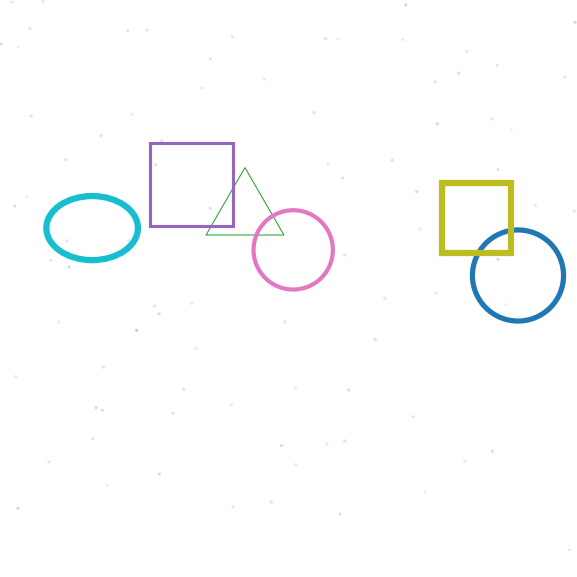[{"shape": "circle", "thickness": 2.5, "radius": 0.39, "center": [0.897, 0.522]}, {"shape": "triangle", "thickness": 0.5, "radius": 0.39, "center": [0.424, 0.631]}, {"shape": "square", "thickness": 1.5, "radius": 0.36, "center": [0.331, 0.679]}, {"shape": "circle", "thickness": 2, "radius": 0.34, "center": [0.508, 0.566]}, {"shape": "square", "thickness": 3, "radius": 0.3, "center": [0.825, 0.622]}, {"shape": "oval", "thickness": 3, "radius": 0.4, "center": [0.16, 0.604]}]